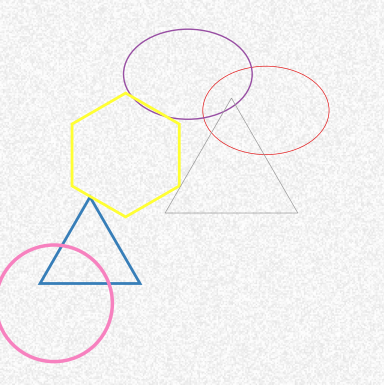[{"shape": "oval", "thickness": 0.5, "radius": 0.82, "center": [0.691, 0.713]}, {"shape": "triangle", "thickness": 2, "radius": 0.75, "center": [0.234, 0.339]}, {"shape": "oval", "thickness": 1, "radius": 0.84, "center": [0.488, 0.807]}, {"shape": "hexagon", "thickness": 2, "radius": 0.8, "center": [0.326, 0.597]}, {"shape": "circle", "thickness": 2.5, "radius": 0.76, "center": [0.14, 0.212]}, {"shape": "triangle", "thickness": 0.5, "radius": 1.0, "center": [0.601, 0.546]}]